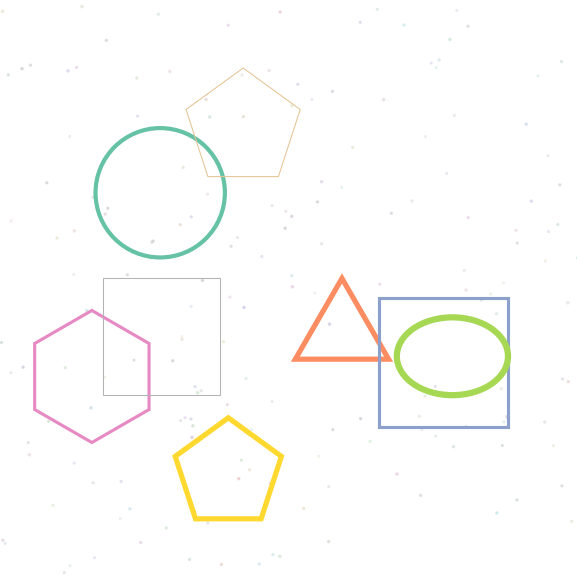[{"shape": "circle", "thickness": 2, "radius": 0.56, "center": [0.277, 0.665]}, {"shape": "triangle", "thickness": 2.5, "radius": 0.47, "center": [0.592, 0.424]}, {"shape": "square", "thickness": 1.5, "radius": 0.56, "center": [0.768, 0.371]}, {"shape": "hexagon", "thickness": 1.5, "radius": 0.57, "center": [0.159, 0.347]}, {"shape": "oval", "thickness": 3, "radius": 0.48, "center": [0.783, 0.382]}, {"shape": "pentagon", "thickness": 2.5, "radius": 0.48, "center": [0.395, 0.179]}, {"shape": "pentagon", "thickness": 0.5, "radius": 0.52, "center": [0.421, 0.777]}, {"shape": "square", "thickness": 0.5, "radius": 0.51, "center": [0.28, 0.417]}]